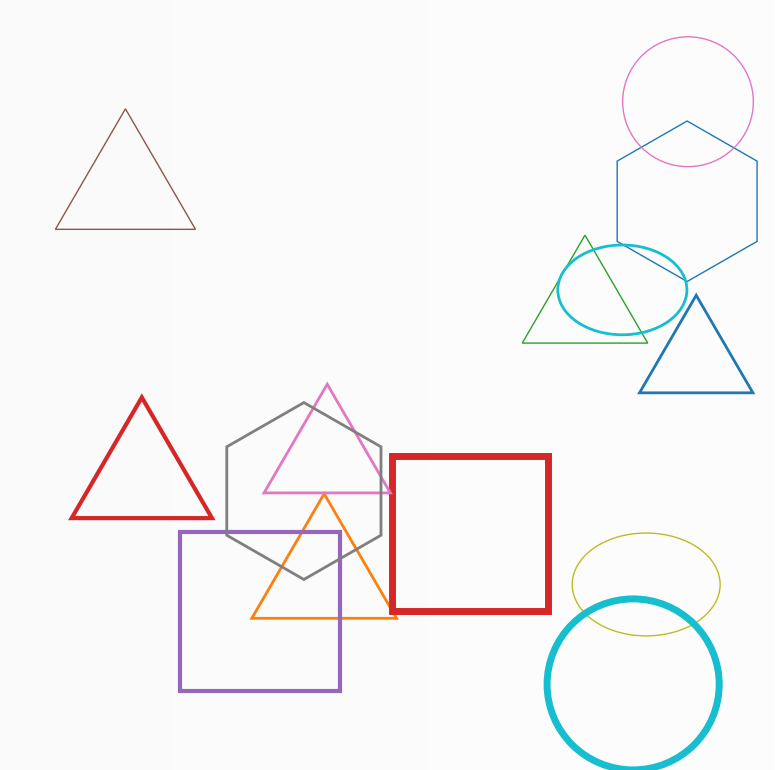[{"shape": "hexagon", "thickness": 0.5, "radius": 0.52, "center": [0.887, 0.739]}, {"shape": "triangle", "thickness": 1, "radius": 0.42, "center": [0.898, 0.532]}, {"shape": "triangle", "thickness": 1, "radius": 0.54, "center": [0.418, 0.251]}, {"shape": "triangle", "thickness": 0.5, "radius": 0.47, "center": [0.755, 0.601]}, {"shape": "square", "thickness": 2.5, "radius": 0.5, "center": [0.606, 0.307]}, {"shape": "triangle", "thickness": 1.5, "radius": 0.52, "center": [0.183, 0.379]}, {"shape": "square", "thickness": 1.5, "radius": 0.52, "center": [0.336, 0.206]}, {"shape": "triangle", "thickness": 0.5, "radius": 0.52, "center": [0.162, 0.754]}, {"shape": "triangle", "thickness": 1, "radius": 0.47, "center": [0.422, 0.407]}, {"shape": "circle", "thickness": 0.5, "radius": 0.42, "center": [0.888, 0.868]}, {"shape": "hexagon", "thickness": 1, "radius": 0.57, "center": [0.392, 0.362]}, {"shape": "oval", "thickness": 0.5, "radius": 0.48, "center": [0.834, 0.241]}, {"shape": "oval", "thickness": 1, "radius": 0.42, "center": [0.803, 0.624]}, {"shape": "circle", "thickness": 2.5, "radius": 0.56, "center": [0.817, 0.111]}]